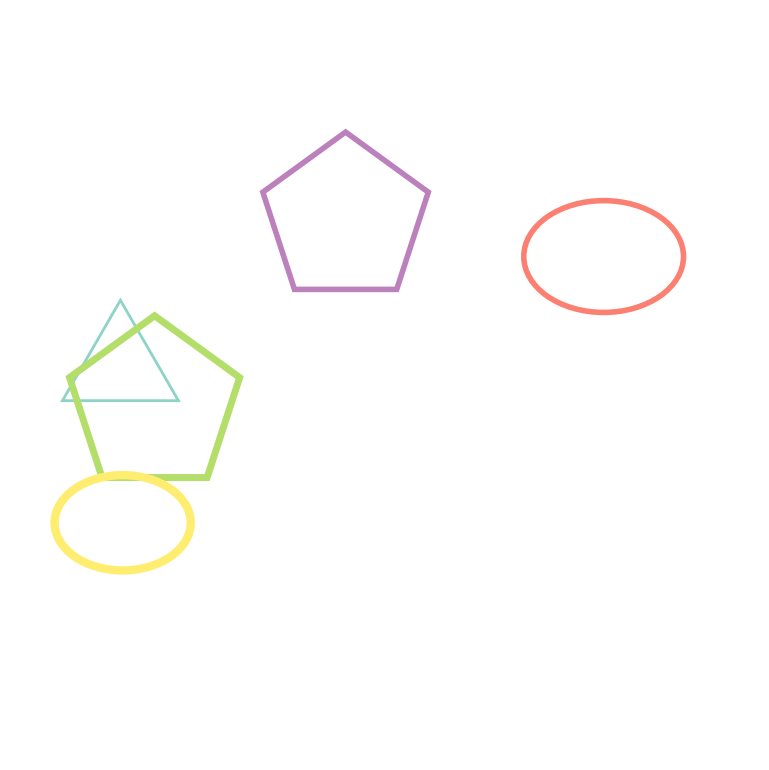[{"shape": "triangle", "thickness": 1, "radius": 0.43, "center": [0.156, 0.523]}, {"shape": "oval", "thickness": 2, "radius": 0.52, "center": [0.784, 0.667]}, {"shape": "pentagon", "thickness": 2.5, "radius": 0.58, "center": [0.201, 0.474]}, {"shape": "pentagon", "thickness": 2, "radius": 0.56, "center": [0.449, 0.716]}, {"shape": "oval", "thickness": 3, "radius": 0.44, "center": [0.159, 0.321]}]